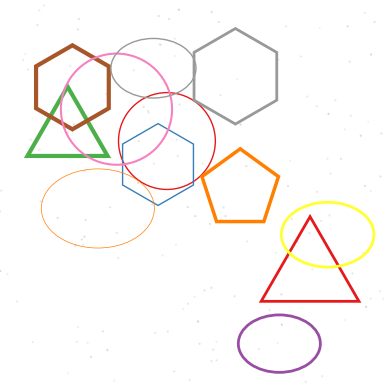[{"shape": "triangle", "thickness": 2, "radius": 0.73, "center": [0.805, 0.291]}, {"shape": "circle", "thickness": 1, "radius": 0.63, "center": [0.434, 0.634]}, {"shape": "hexagon", "thickness": 1, "radius": 0.53, "center": [0.41, 0.573]}, {"shape": "triangle", "thickness": 3, "radius": 0.6, "center": [0.175, 0.655]}, {"shape": "oval", "thickness": 2, "radius": 0.53, "center": [0.726, 0.107]}, {"shape": "oval", "thickness": 0.5, "radius": 0.73, "center": [0.254, 0.459]}, {"shape": "pentagon", "thickness": 2.5, "radius": 0.52, "center": [0.624, 0.509]}, {"shape": "oval", "thickness": 2, "radius": 0.6, "center": [0.851, 0.39]}, {"shape": "hexagon", "thickness": 3, "radius": 0.55, "center": [0.188, 0.773]}, {"shape": "circle", "thickness": 1.5, "radius": 0.72, "center": [0.303, 0.716]}, {"shape": "hexagon", "thickness": 2, "radius": 0.62, "center": [0.611, 0.802]}, {"shape": "oval", "thickness": 1, "radius": 0.55, "center": [0.399, 0.823]}]